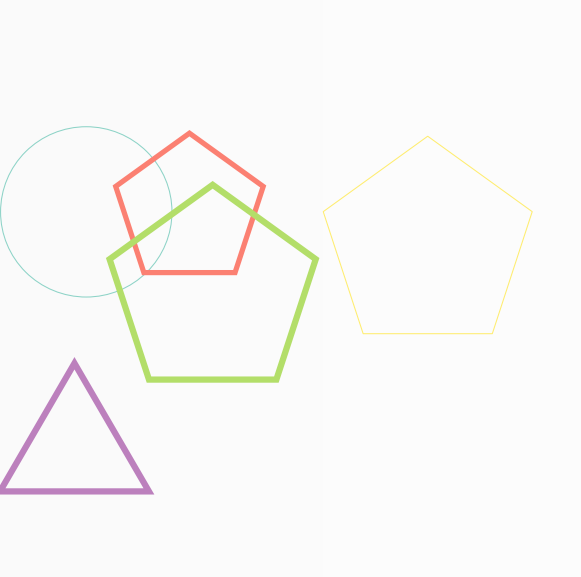[{"shape": "circle", "thickness": 0.5, "radius": 0.74, "center": [0.148, 0.632]}, {"shape": "pentagon", "thickness": 2.5, "radius": 0.67, "center": [0.326, 0.635]}, {"shape": "pentagon", "thickness": 3, "radius": 0.93, "center": [0.366, 0.493]}, {"shape": "triangle", "thickness": 3, "radius": 0.74, "center": [0.128, 0.222]}, {"shape": "pentagon", "thickness": 0.5, "radius": 0.95, "center": [0.736, 0.574]}]